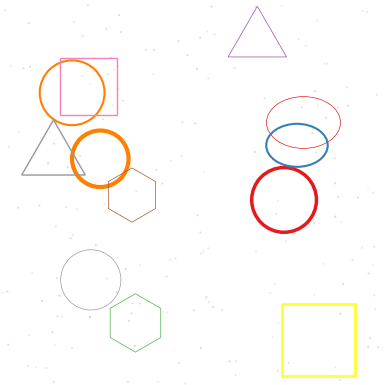[{"shape": "oval", "thickness": 0.5, "radius": 0.48, "center": [0.788, 0.682]}, {"shape": "circle", "thickness": 2.5, "radius": 0.42, "center": [0.738, 0.481]}, {"shape": "oval", "thickness": 1.5, "radius": 0.4, "center": [0.771, 0.623]}, {"shape": "hexagon", "thickness": 0.5, "radius": 0.38, "center": [0.352, 0.161]}, {"shape": "triangle", "thickness": 0.5, "radius": 0.44, "center": [0.668, 0.896]}, {"shape": "circle", "thickness": 1.5, "radius": 0.42, "center": [0.187, 0.759]}, {"shape": "circle", "thickness": 3, "radius": 0.37, "center": [0.261, 0.588]}, {"shape": "square", "thickness": 2, "radius": 0.47, "center": [0.827, 0.117]}, {"shape": "hexagon", "thickness": 0.5, "radius": 0.35, "center": [0.343, 0.493]}, {"shape": "square", "thickness": 1, "radius": 0.37, "center": [0.23, 0.775]}, {"shape": "triangle", "thickness": 1, "radius": 0.48, "center": [0.139, 0.593]}, {"shape": "circle", "thickness": 0.5, "radius": 0.39, "center": [0.236, 0.273]}]